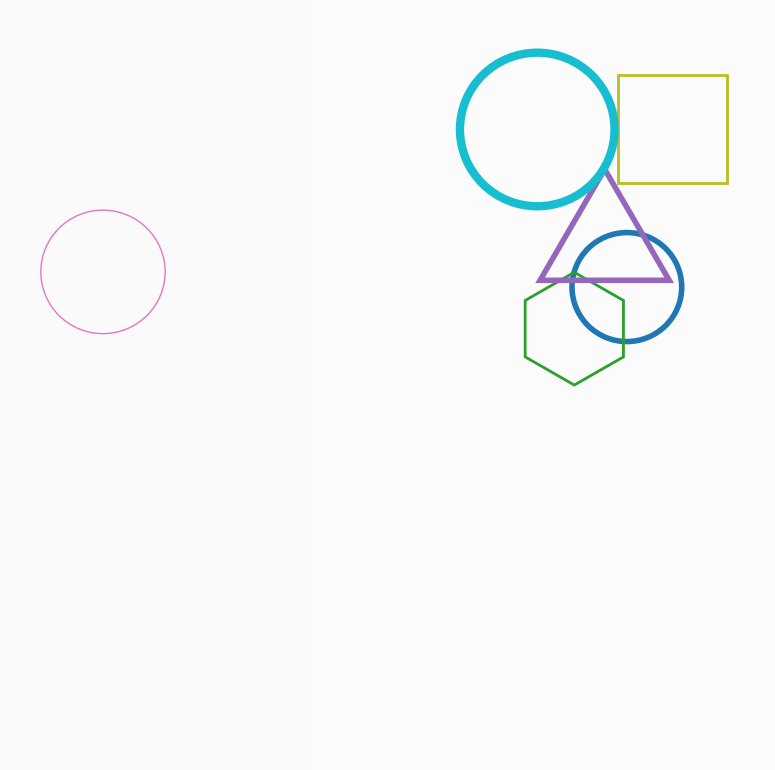[{"shape": "circle", "thickness": 2, "radius": 0.35, "center": [0.809, 0.627]}, {"shape": "hexagon", "thickness": 1, "radius": 0.37, "center": [0.741, 0.573]}, {"shape": "triangle", "thickness": 2, "radius": 0.48, "center": [0.78, 0.684]}, {"shape": "circle", "thickness": 0.5, "radius": 0.4, "center": [0.133, 0.647]}, {"shape": "square", "thickness": 1, "radius": 0.35, "center": [0.868, 0.833]}, {"shape": "circle", "thickness": 3, "radius": 0.5, "center": [0.693, 0.832]}]